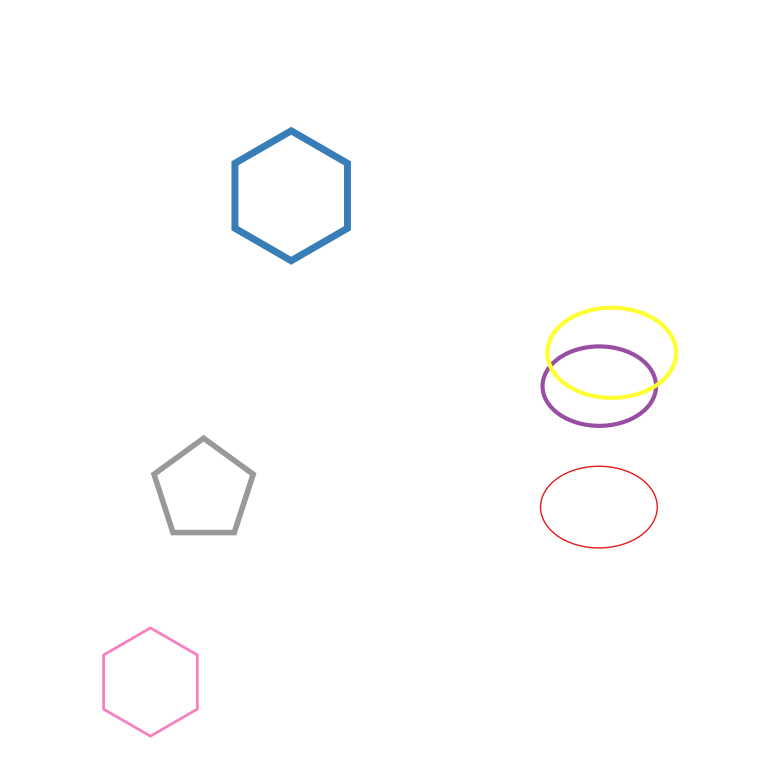[{"shape": "oval", "thickness": 0.5, "radius": 0.38, "center": [0.778, 0.341]}, {"shape": "hexagon", "thickness": 2.5, "radius": 0.42, "center": [0.378, 0.746]}, {"shape": "oval", "thickness": 1.5, "radius": 0.37, "center": [0.778, 0.499]}, {"shape": "oval", "thickness": 1.5, "radius": 0.42, "center": [0.794, 0.542]}, {"shape": "hexagon", "thickness": 1, "radius": 0.35, "center": [0.195, 0.114]}, {"shape": "pentagon", "thickness": 2, "radius": 0.34, "center": [0.264, 0.363]}]